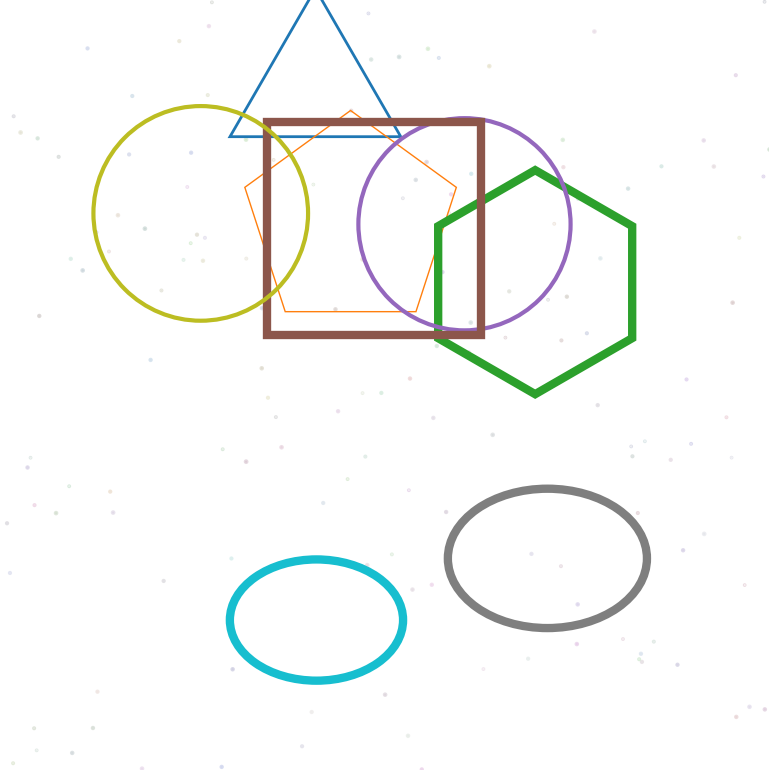[{"shape": "triangle", "thickness": 1, "radius": 0.64, "center": [0.41, 0.887]}, {"shape": "pentagon", "thickness": 0.5, "radius": 0.72, "center": [0.455, 0.712]}, {"shape": "hexagon", "thickness": 3, "radius": 0.73, "center": [0.695, 0.634]}, {"shape": "circle", "thickness": 1.5, "radius": 0.69, "center": [0.603, 0.709]}, {"shape": "square", "thickness": 3, "radius": 0.69, "center": [0.486, 0.703]}, {"shape": "oval", "thickness": 3, "radius": 0.65, "center": [0.711, 0.275]}, {"shape": "circle", "thickness": 1.5, "radius": 0.7, "center": [0.261, 0.723]}, {"shape": "oval", "thickness": 3, "radius": 0.56, "center": [0.411, 0.195]}]